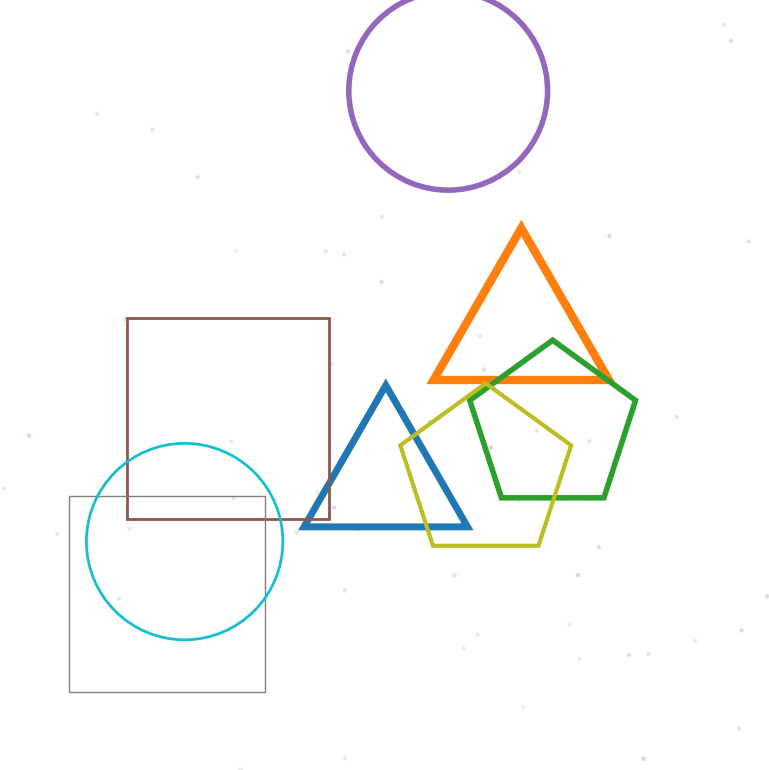[{"shape": "triangle", "thickness": 2.5, "radius": 0.61, "center": [0.501, 0.377]}, {"shape": "triangle", "thickness": 3, "radius": 0.66, "center": [0.677, 0.572]}, {"shape": "pentagon", "thickness": 2, "radius": 0.57, "center": [0.718, 0.445]}, {"shape": "circle", "thickness": 2, "radius": 0.65, "center": [0.582, 0.882]}, {"shape": "square", "thickness": 1, "radius": 0.65, "center": [0.296, 0.456]}, {"shape": "square", "thickness": 0.5, "radius": 0.64, "center": [0.217, 0.228]}, {"shape": "pentagon", "thickness": 1.5, "radius": 0.58, "center": [0.631, 0.386]}, {"shape": "circle", "thickness": 1, "radius": 0.64, "center": [0.24, 0.297]}]